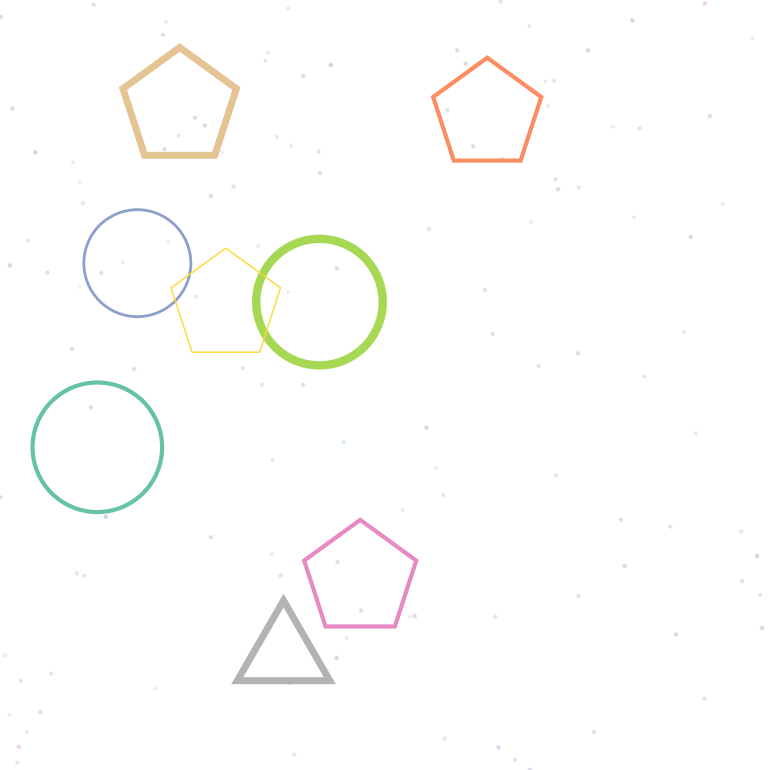[{"shape": "circle", "thickness": 1.5, "radius": 0.42, "center": [0.126, 0.419]}, {"shape": "pentagon", "thickness": 1.5, "radius": 0.37, "center": [0.633, 0.851]}, {"shape": "circle", "thickness": 1, "radius": 0.35, "center": [0.178, 0.658]}, {"shape": "pentagon", "thickness": 1.5, "radius": 0.38, "center": [0.468, 0.248]}, {"shape": "circle", "thickness": 3, "radius": 0.41, "center": [0.415, 0.608]}, {"shape": "pentagon", "thickness": 0.5, "radius": 0.37, "center": [0.293, 0.603]}, {"shape": "pentagon", "thickness": 2.5, "radius": 0.39, "center": [0.233, 0.861]}, {"shape": "triangle", "thickness": 2.5, "radius": 0.35, "center": [0.368, 0.151]}]